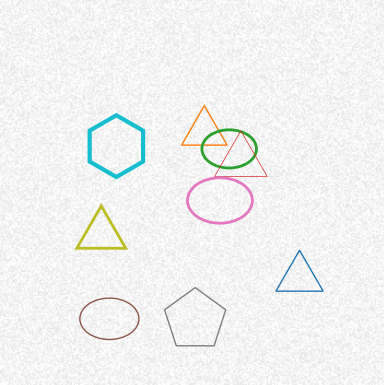[{"shape": "triangle", "thickness": 1, "radius": 0.35, "center": [0.778, 0.279]}, {"shape": "triangle", "thickness": 1, "radius": 0.34, "center": [0.531, 0.657]}, {"shape": "oval", "thickness": 2, "radius": 0.35, "center": [0.595, 0.613]}, {"shape": "triangle", "thickness": 0.5, "radius": 0.39, "center": [0.626, 0.581]}, {"shape": "oval", "thickness": 1, "radius": 0.38, "center": [0.284, 0.172]}, {"shape": "oval", "thickness": 2, "radius": 0.42, "center": [0.571, 0.479]}, {"shape": "pentagon", "thickness": 1, "radius": 0.42, "center": [0.507, 0.169]}, {"shape": "triangle", "thickness": 2, "radius": 0.37, "center": [0.263, 0.392]}, {"shape": "hexagon", "thickness": 3, "radius": 0.4, "center": [0.302, 0.62]}]